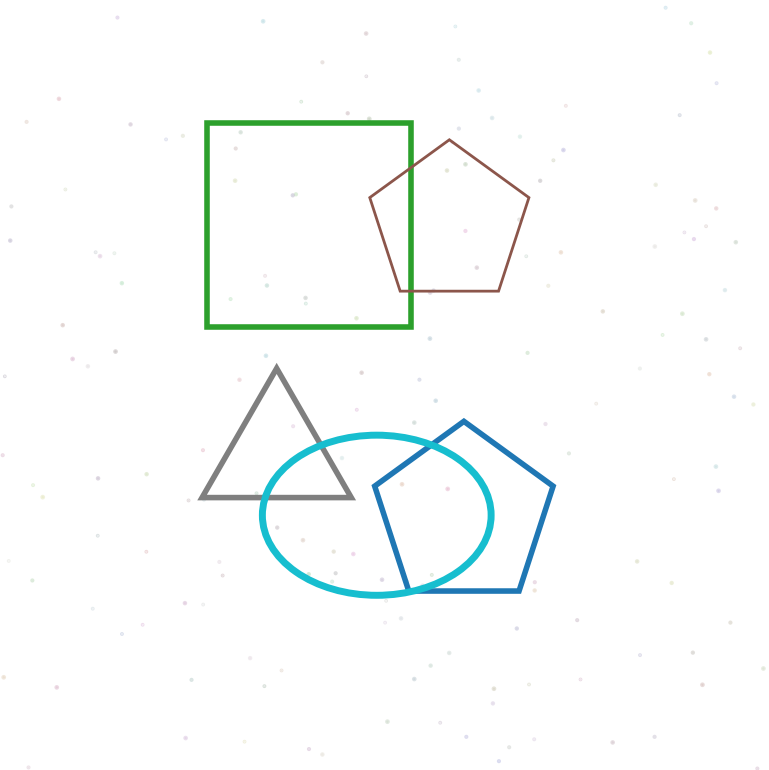[{"shape": "pentagon", "thickness": 2, "radius": 0.61, "center": [0.602, 0.331]}, {"shape": "square", "thickness": 2, "radius": 0.66, "center": [0.401, 0.708]}, {"shape": "pentagon", "thickness": 1, "radius": 0.54, "center": [0.584, 0.71]}, {"shape": "triangle", "thickness": 2, "radius": 0.56, "center": [0.359, 0.41]}, {"shape": "oval", "thickness": 2.5, "radius": 0.74, "center": [0.489, 0.331]}]